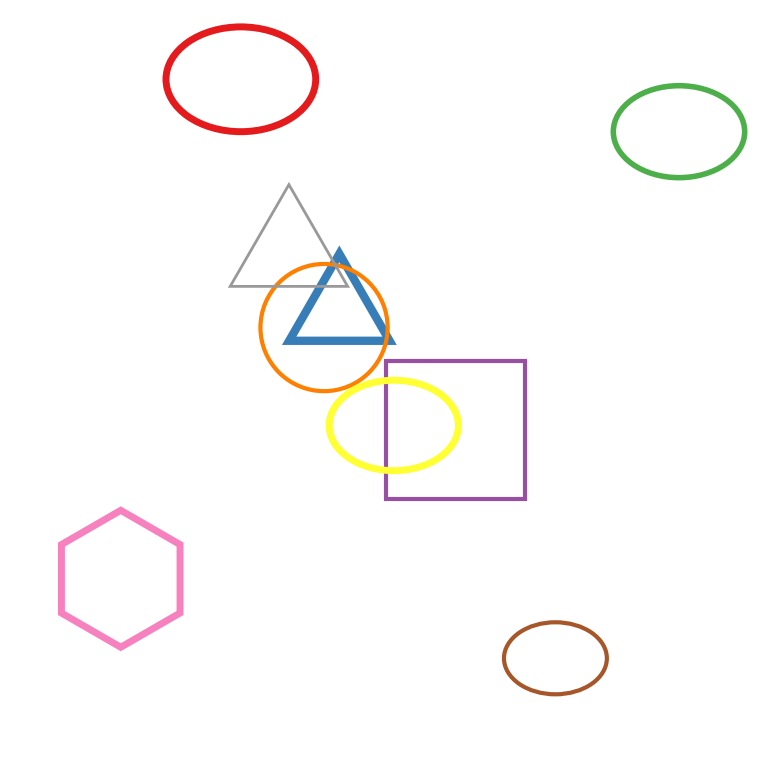[{"shape": "oval", "thickness": 2.5, "radius": 0.49, "center": [0.313, 0.897]}, {"shape": "triangle", "thickness": 3, "radius": 0.38, "center": [0.441, 0.595]}, {"shape": "oval", "thickness": 2, "radius": 0.43, "center": [0.882, 0.829]}, {"shape": "square", "thickness": 1.5, "radius": 0.45, "center": [0.591, 0.442]}, {"shape": "circle", "thickness": 1.5, "radius": 0.41, "center": [0.421, 0.575]}, {"shape": "oval", "thickness": 2.5, "radius": 0.42, "center": [0.511, 0.447]}, {"shape": "oval", "thickness": 1.5, "radius": 0.33, "center": [0.721, 0.145]}, {"shape": "hexagon", "thickness": 2.5, "radius": 0.44, "center": [0.157, 0.248]}, {"shape": "triangle", "thickness": 1, "radius": 0.44, "center": [0.375, 0.672]}]